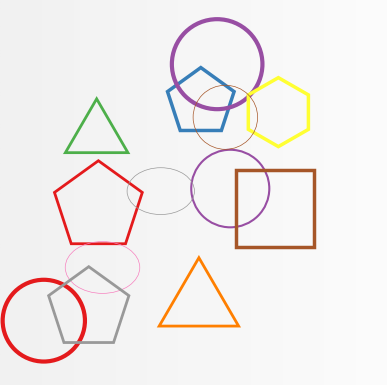[{"shape": "circle", "thickness": 3, "radius": 0.53, "center": [0.113, 0.167]}, {"shape": "pentagon", "thickness": 2, "radius": 0.6, "center": [0.254, 0.463]}, {"shape": "pentagon", "thickness": 2.5, "radius": 0.45, "center": [0.518, 0.734]}, {"shape": "triangle", "thickness": 2, "radius": 0.47, "center": [0.249, 0.65]}, {"shape": "circle", "thickness": 3, "radius": 0.58, "center": [0.56, 0.833]}, {"shape": "circle", "thickness": 1.5, "radius": 0.5, "center": [0.594, 0.51]}, {"shape": "triangle", "thickness": 2, "radius": 0.59, "center": [0.513, 0.212]}, {"shape": "hexagon", "thickness": 2.5, "radius": 0.45, "center": [0.718, 0.709]}, {"shape": "circle", "thickness": 0.5, "radius": 0.42, "center": [0.582, 0.695]}, {"shape": "square", "thickness": 2.5, "radius": 0.5, "center": [0.71, 0.458]}, {"shape": "oval", "thickness": 0.5, "radius": 0.48, "center": [0.265, 0.305]}, {"shape": "pentagon", "thickness": 2, "radius": 0.54, "center": [0.229, 0.198]}, {"shape": "oval", "thickness": 0.5, "radius": 0.43, "center": [0.415, 0.504]}]